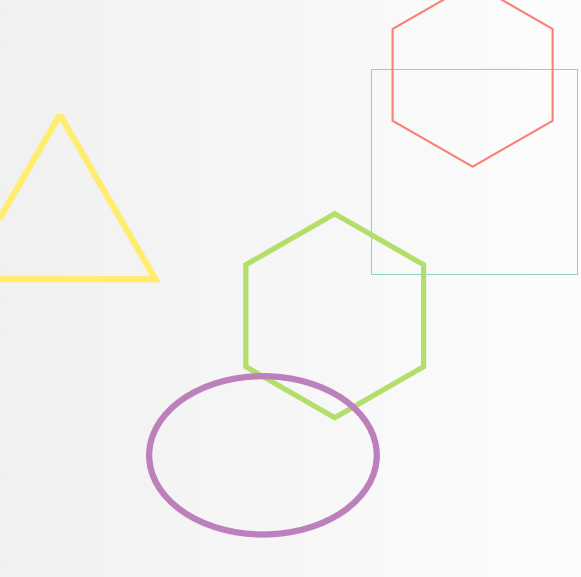[{"shape": "square", "thickness": 0.5, "radius": 0.89, "center": [0.815, 0.702]}, {"shape": "hexagon", "thickness": 1, "radius": 0.79, "center": [0.813, 0.869]}, {"shape": "hexagon", "thickness": 2.5, "radius": 0.88, "center": [0.576, 0.452]}, {"shape": "oval", "thickness": 3, "radius": 0.98, "center": [0.452, 0.211]}, {"shape": "triangle", "thickness": 3, "radius": 0.95, "center": [0.103, 0.611]}]